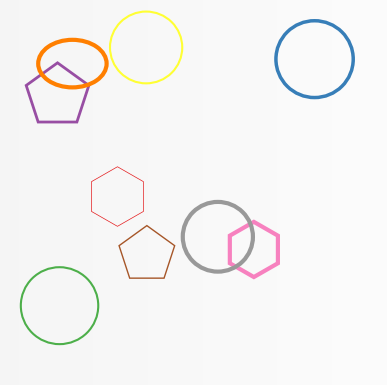[{"shape": "hexagon", "thickness": 0.5, "radius": 0.39, "center": [0.303, 0.49]}, {"shape": "circle", "thickness": 2.5, "radius": 0.5, "center": [0.812, 0.846]}, {"shape": "circle", "thickness": 1.5, "radius": 0.5, "center": [0.154, 0.206]}, {"shape": "pentagon", "thickness": 2, "radius": 0.42, "center": [0.148, 0.752]}, {"shape": "oval", "thickness": 3, "radius": 0.44, "center": [0.187, 0.835]}, {"shape": "circle", "thickness": 1.5, "radius": 0.47, "center": [0.377, 0.877]}, {"shape": "pentagon", "thickness": 1, "radius": 0.38, "center": [0.379, 0.339]}, {"shape": "hexagon", "thickness": 3, "radius": 0.36, "center": [0.655, 0.352]}, {"shape": "circle", "thickness": 3, "radius": 0.45, "center": [0.562, 0.385]}]